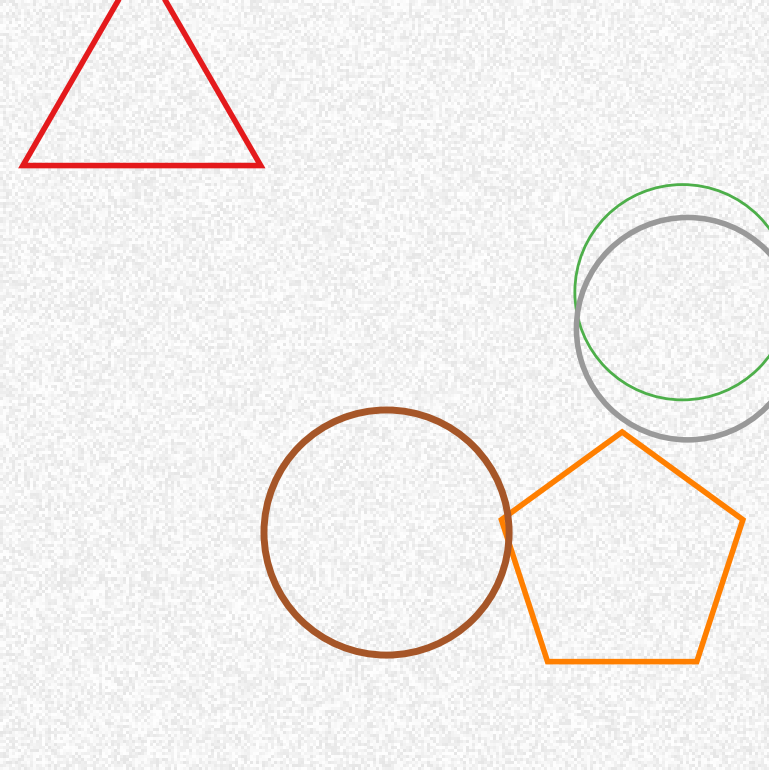[{"shape": "triangle", "thickness": 2, "radius": 0.89, "center": [0.184, 0.874]}, {"shape": "circle", "thickness": 1, "radius": 0.7, "center": [0.886, 0.62]}, {"shape": "pentagon", "thickness": 2, "radius": 0.82, "center": [0.808, 0.274]}, {"shape": "circle", "thickness": 2.5, "radius": 0.8, "center": [0.502, 0.308]}, {"shape": "circle", "thickness": 2, "radius": 0.72, "center": [0.893, 0.573]}]